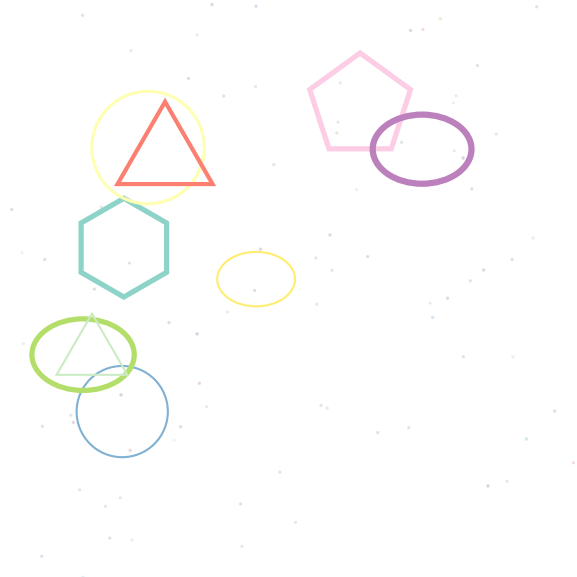[{"shape": "hexagon", "thickness": 2.5, "radius": 0.43, "center": [0.214, 0.57]}, {"shape": "circle", "thickness": 1.5, "radius": 0.49, "center": [0.256, 0.744]}, {"shape": "triangle", "thickness": 2, "radius": 0.48, "center": [0.286, 0.728]}, {"shape": "circle", "thickness": 1, "radius": 0.39, "center": [0.212, 0.286]}, {"shape": "oval", "thickness": 2.5, "radius": 0.44, "center": [0.144, 0.385]}, {"shape": "pentagon", "thickness": 2.5, "radius": 0.46, "center": [0.624, 0.816]}, {"shape": "oval", "thickness": 3, "radius": 0.43, "center": [0.731, 0.741]}, {"shape": "triangle", "thickness": 1, "radius": 0.35, "center": [0.159, 0.385]}, {"shape": "oval", "thickness": 1, "radius": 0.34, "center": [0.444, 0.516]}]